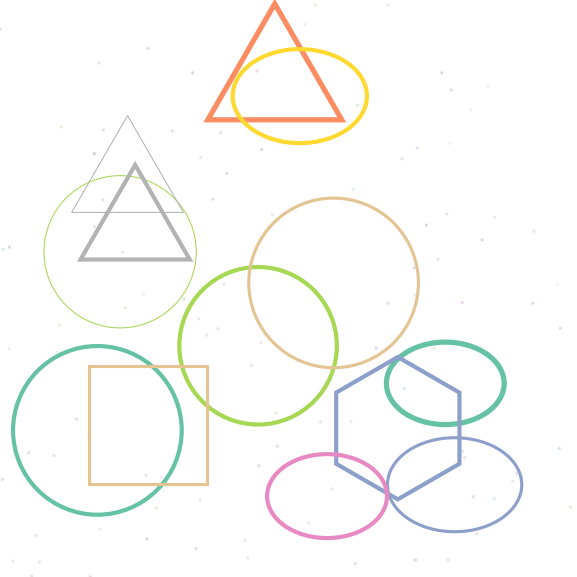[{"shape": "circle", "thickness": 2, "radius": 0.73, "center": [0.169, 0.254]}, {"shape": "oval", "thickness": 2.5, "radius": 0.51, "center": [0.771, 0.335]}, {"shape": "triangle", "thickness": 2.5, "radius": 0.67, "center": [0.476, 0.859]}, {"shape": "oval", "thickness": 1.5, "radius": 0.58, "center": [0.787, 0.16]}, {"shape": "hexagon", "thickness": 2, "radius": 0.62, "center": [0.689, 0.258]}, {"shape": "oval", "thickness": 2, "radius": 0.52, "center": [0.566, 0.14]}, {"shape": "circle", "thickness": 0.5, "radius": 0.66, "center": [0.208, 0.563]}, {"shape": "circle", "thickness": 2, "radius": 0.68, "center": [0.447, 0.4]}, {"shape": "oval", "thickness": 2, "radius": 0.58, "center": [0.519, 0.833]}, {"shape": "square", "thickness": 1.5, "radius": 0.51, "center": [0.256, 0.263]}, {"shape": "circle", "thickness": 1.5, "radius": 0.73, "center": [0.578, 0.509]}, {"shape": "triangle", "thickness": 2, "radius": 0.55, "center": [0.234, 0.604]}, {"shape": "triangle", "thickness": 0.5, "radius": 0.56, "center": [0.221, 0.687]}]